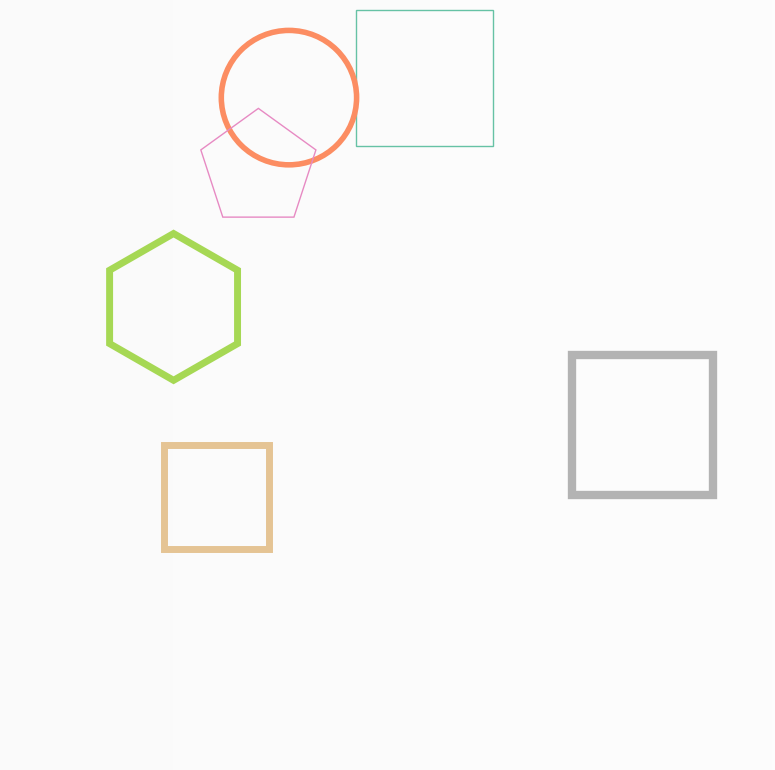[{"shape": "square", "thickness": 0.5, "radius": 0.44, "center": [0.548, 0.899]}, {"shape": "circle", "thickness": 2, "radius": 0.44, "center": [0.373, 0.873]}, {"shape": "pentagon", "thickness": 0.5, "radius": 0.39, "center": [0.333, 0.781]}, {"shape": "hexagon", "thickness": 2.5, "radius": 0.48, "center": [0.224, 0.601]}, {"shape": "square", "thickness": 2.5, "radius": 0.34, "center": [0.28, 0.355]}, {"shape": "square", "thickness": 3, "radius": 0.45, "center": [0.829, 0.448]}]